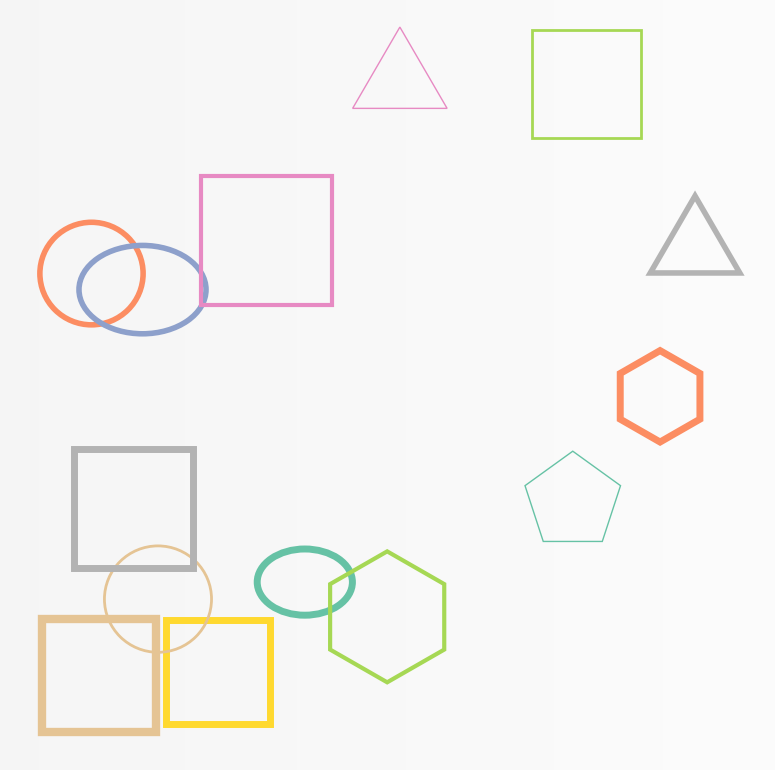[{"shape": "oval", "thickness": 2.5, "radius": 0.31, "center": [0.393, 0.244]}, {"shape": "pentagon", "thickness": 0.5, "radius": 0.32, "center": [0.739, 0.349]}, {"shape": "hexagon", "thickness": 2.5, "radius": 0.3, "center": [0.852, 0.485]}, {"shape": "circle", "thickness": 2, "radius": 0.33, "center": [0.118, 0.645]}, {"shape": "oval", "thickness": 2, "radius": 0.41, "center": [0.184, 0.624]}, {"shape": "square", "thickness": 1.5, "radius": 0.42, "center": [0.343, 0.688]}, {"shape": "triangle", "thickness": 0.5, "radius": 0.35, "center": [0.516, 0.894]}, {"shape": "square", "thickness": 1, "radius": 0.35, "center": [0.757, 0.891]}, {"shape": "hexagon", "thickness": 1.5, "radius": 0.43, "center": [0.5, 0.199]}, {"shape": "square", "thickness": 2.5, "radius": 0.34, "center": [0.281, 0.127]}, {"shape": "circle", "thickness": 1, "radius": 0.35, "center": [0.204, 0.222]}, {"shape": "square", "thickness": 3, "radius": 0.37, "center": [0.128, 0.123]}, {"shape": "triangle", "thickness": 2, "radius": 0.33, "center": [0.897, 0.679]}, {"shape": "square", "thickness": 2.5, "radius": 0.38, "center": [0.173, 0.34]}]